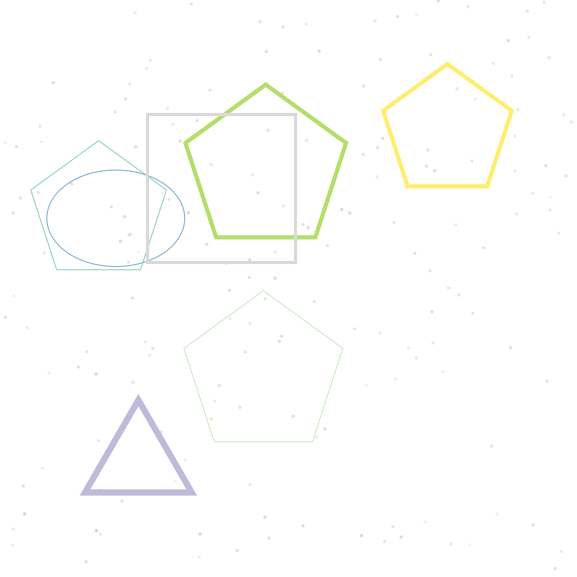[{"shape": "pentagon", "thickness": 0.5, "radius": 0.62, "center": [0.171, 0.632]}, {"shape": "triangle", "thickness": 3, "radius": 0.53, "center": [0.24, 0.2]}, {"shape": "oval", "thickness": 0.5, "radius": 0.6, "center": [0.2, 0.621]}, {"shape": "pentagon", "thickness": 2, "radius": 0.73, "center": [0.46, 0.706]}, {"shape": "square", "thickness": 1.5, "radius": 0.64, "center": [0.383, 0.674]}, {"shape": "pentagon", "thickness": 0.5, "radius": 0.72, "center": [0.456, 0.351]}, {"shape": "pentagon", "thickness": 2, "radius": 0.59, "center": [0.775, 0.771]}]